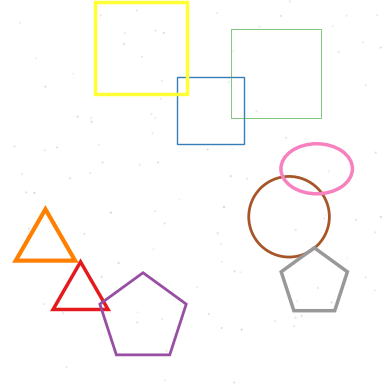[{"shape": "triangle", "thickness": 2.5, "radius": 0.41, "center": [0.209, 0.237]}, {"shape": "square", "thickness": 1, "radius": 0.44, "center": [0.547, 0.714]}, {"shape": "square", "thickness": 0.5, "radius": 0.58, "center": [0.717, 0.809]}, {"shape": "pentagon", "thickness": 2, "radius": 0.59, "center": [0.372, 0.174]}, {"shape": "triangle", "thickness": 3, "radius": 0.45, "center": [0.118, 0.368]}, {"shape": "square", "thickness": 2.5, "radius": 0.6, "center": [0.365, 0.875]}, {"shape": "circle", "thickness": 2, "radius": 0.52, "center": [0.751, 0.437]}, {"shape": "oval", "thickness": 2.5, "radius": 0.46, "center": [0.823, 0.562]}, {"shape": "pentagon", "thickness": 2.5, "radius": 0.45, "center": [0.816, 0.266]}]